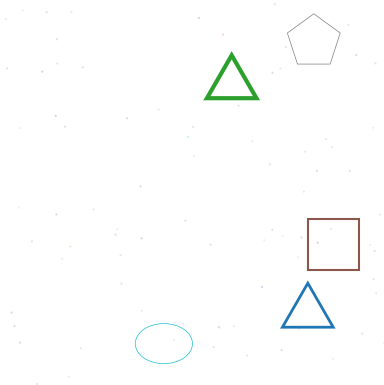[{"shape": "triangle", "thickness": 2, "radius": 0.38, "center": [0.8, 0.188]}, {"shape": "triangle", "thickness": 3, "radius": 0.37, "center": [0.602, 0.782]}, {"shape": "square", "thickness": 1.5, "radius": 0.33, "center": [0.867, 0.366]}, {"shape": "pentagon", "thickness": 0.5, "radius": 0.36, "center": [0.815, 0.892]}, {"shape": "oval", "thickness": 0.5, "radius": 0.37, "center": [0.426, 0.107]}]